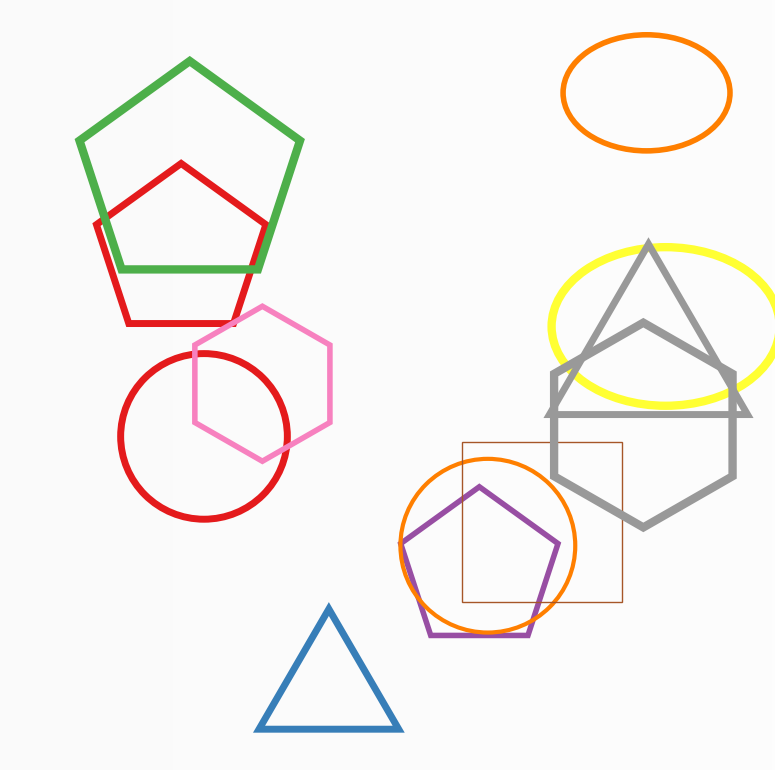[{"shape": "circle", "thickness": 2.5, "radius": 0.54, "center": [0.263, 0.433]}, {"shape": "pentagon", "thickness": 2.5, "radius": 0.57, "center": [0.234, 0.673]}, {"shape": "triangle", "thickness": 2.5, "radius": 0.52, "center": [0.424, 0.105]}, {"shape": "pentagon", "thickness": 3, "radius": 0.75, "center": [0.245, 0.771]}, {"shape": "pentagon", "thickness": 2, "radius": 0.53, "center": [0.619, 0.261]}, {"shape": "circle", "thickness": 1.5, "radius": 0.56, "center": [0.629, 0.291]}, {"shape": "oval", "thickness": 2, "radius": 0.54, "center": [0.834, 0.879]}, {"shape": "oval", "thickness": 3, "radius": 0.74, "center": [0.859, 0.576]}, {"shape": "square", "thickness": 0.5, "radius": 0.52, "center": [0.699, 0.322]}, {"shape": "hexagon", "thickness": 2, "radius": 0.5, "center": [0.339, 0.502]}, {"shape": "triangle", "thickness": 2.5, "radius": 0.74, "center": [0.837, 0.535]}, {"shape": "hexagon", "thickness": 3, "radius": 0.66, "center": [0.83, 0.448]}]